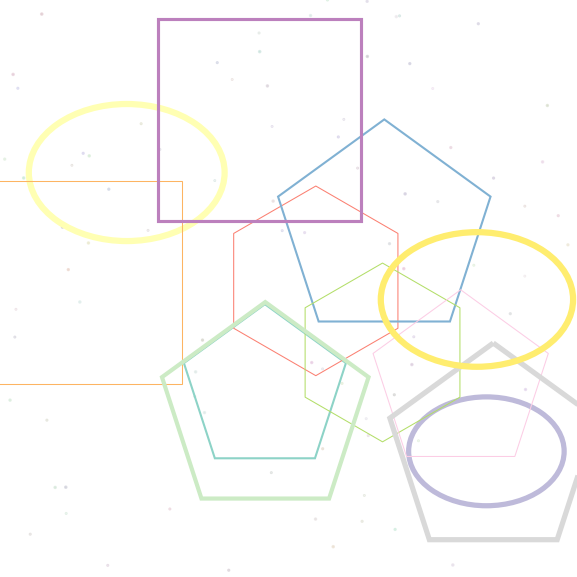[{"shape": "pentagon", "thickness": 1, "radius": 0.74, "center": [0.459, 0.325]}, {"shape": "oval", "thickness": 3, "radius": 0.85, "center": [0.219, 0.7]}, {"shape": "oval", "thickness": 2.5, "radius": 0.67, "center": [0.842, 0.218]}, {"shape": "hexagon", "thickness": 0.5, "radius": 0.82, "center": [0.547, 0.513]}, {"shape": "pentagon", "thickness": 1, "radius": 0.97, "center": [0.665, 0.599]}, {"shape": "square", "thickness": 0.5, "radius": 0.88, "center": [0.139, 0.51]}, {"shape": "hexagon", "thickness": 0.5, "radius": 0.77, "center": [0.662, 0.389]}, {"shape": "pentagon", "thickness": 0.5, "radius": 0.8, "center": [0.798, 0.338]}, {"shape": "pentagon", "thickness": 2.5, "radius": 0.94, "center": [0.854, 0.217]}, {"shape": "square", "thickness": 1.5, "radius": 0.88, "center": [0.45, 0.791]}, {"shape": "pentagon", "thickness": 2, "radius": 0.94, "center": [0.459, 0.288]}, {"shape": "oval", "thickness": 3, "radius": 0.83, "center": [0.826, 0.481]}]